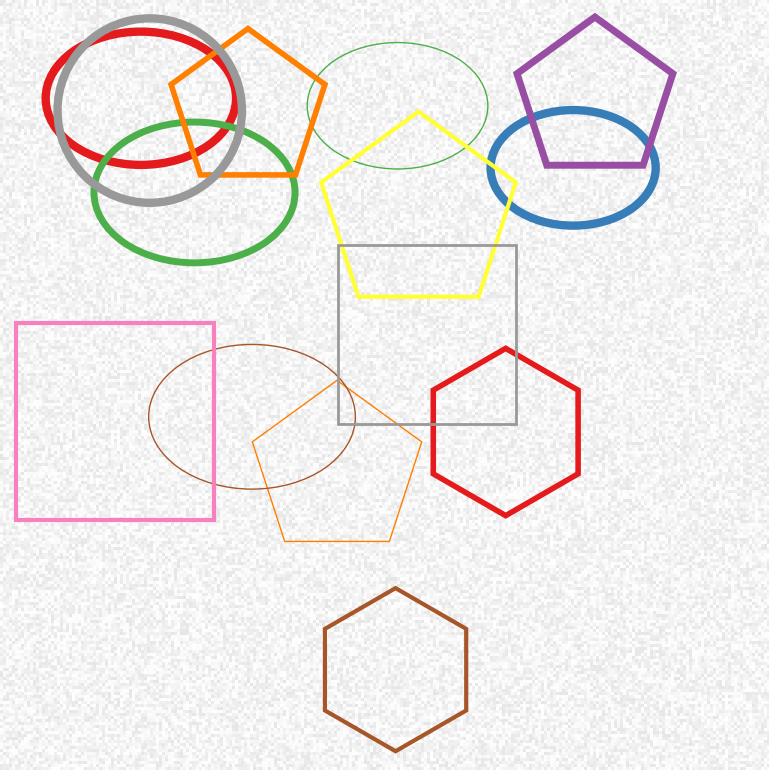[{"shape": "hexagon", "thickness": 2, "radius": 0.54, "center": [0.657, 0.439]}, {"shape": "oval", "thickness": 3, "radius": 0.62, "center": [0.183, 0.872]}, {"shape": "oval", "thickness": 3, "radius": 0.54, "center": [0.744, 0.782]}, {"shape": "oval", "thickness": 2.5, "radius": 0.65, "center": [0.253, 0.75]}, {"shape": "oval", "thickness": 0.5, "radius": 0.59, "center": [0.516, 0.863]}, {"shape": "pentagon", "thickness": 2.5, "radius": 0.53, "center": [0.773, 0.872]}, {"shape": "pentagon", "thickness": 0.5, "radius": 0.58, "center": [0.438, 0.39]}, {"shape": "pentagon", "thickness": 2, "radius": 0.53, "center": [0.322, 0.858]}, {"shape": "pentagon", "thickness": 1.5, "radius": 0.66, "center": [0.543, 0.722]}, {"shape": "hexagon", "thickness": 1.5, "radius": 0.53, "center": [0.514, 0.13]}, {"shape": "oval", "thickness": 0.5, "radius": 0.67, "center": [0.327, 0.459]}, {"shape": "square", "thickness": 1.5, "radius": 0.64, "center": [0.149, 0.453]}, {"shape": "circle", "thickness": 3, "radius": 0.6, "center": [0.194, 0.856]}, {"shape": "square", "thickness": 1, "radius": 0.58, "center": [0.554, 0.565]}]